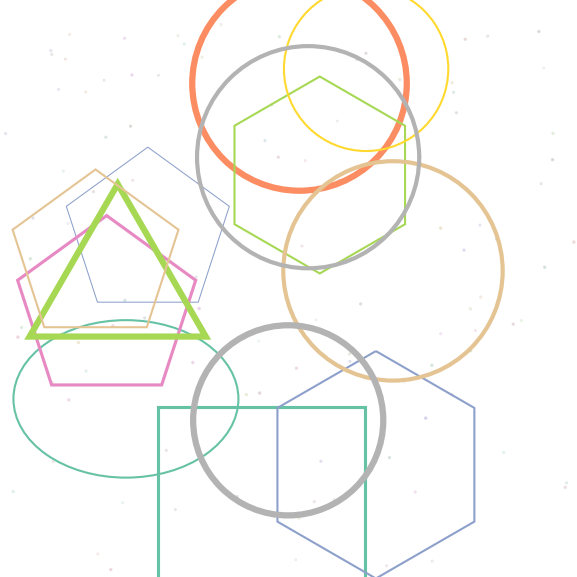[{"shape": "square", "thickness": 1.5, "radius": 0.89, "center": [0.453, 0.115]}, {"shape": "oval", "thickness": 1, "radius": 0.97, "center": [0.218, 0.308]}, {"shape": "circle", "thickness": 3, "radius": 0.93, "center": [0.519, 0.855]}, {"shape": "pentagon", "thickness": 0.5, "radius": 0.74, "center": [0.256, 0.596]}, {"shape": "hexagon", "thickness": 1, "radius": 0.98, "center": [0.651, 0.194]}, {"shape": "pentagon", "thickness": 1.5, "radius": 0.81, "center": [0.185, 0.464]}, {"shape": "hexagon", "thickness": 1, "radius": 0.85, "center": [0.554, 0.696]}, {"shape": "triangle", "thickness": 3, "radius": 0.88, "center": [0.204, 0.504]}, {"shape": "circle", "thickness": 1, "radius": 0.71, "center": [0.634, 0.88]}, {"shape": "circle", "thickness": 2, "radius": 0.95, "center": [0.68, 0.53]}, {"shape": "pentagon", "thickness": 1, "radius": 0.76, "center": [0.165, 0.555]}, {"shape": "circle", "thickness": 2, "radius": 0.96, "center": [0.534, 0.727]}, {"shape": "circle", "thickness": 3, "radius": 0.82, "center": [0.499, 0.271]}]